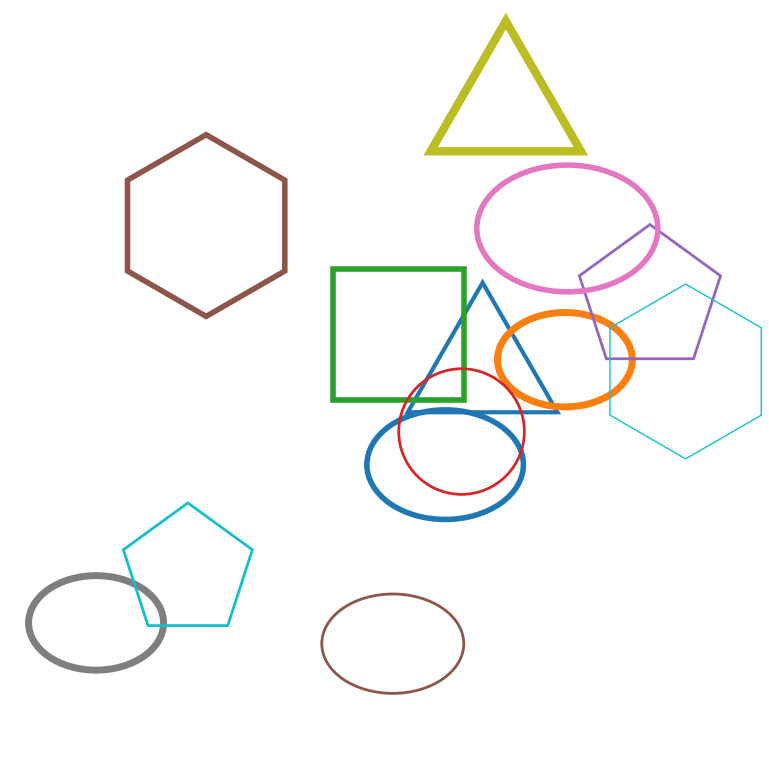[{"shape": "triangle", "thickness": 1.5, "radius": 0.56, "center": [0.627, 0.521]}, {"shape": "oval", "thickness": 2, "radius": 0.51, "center": [0.578, 0.397]}, {"shape": "oval", "thickness": 2.5, "radius": 0.44, "center": [0.734, 0.533]}, {"shape": "square", "thickness": 2, "radius": 0.43, "center": [0.517, 0.565]}, {"shape": "circle", "thickness": 1, "radius": 0.41, "center": [0.599, 0.44]}, {"shape": "pentagon", "thickness": 1, "radius": 0.48, "center": [0.844, 0.612]}, {"shape": "oval", "thickness": 1, "radius": 0.46, "center": [0.51, 0.164]}, {"shape": "hexagon", "thickness": 2, "radius": 0.59, "center": [0.268, 0.707]}, {"shape": "oval", "thickness": 2, "radius": 0.59, "center": [0.737, 0.703]}, {"shape": "oval", "thickness": 2.5, "radius": 0.44, "center": [0.125, 0.191]}, {"shape": "triangle", "thickness": 3, "radius": 0.56, "center": [0.657, 0.86]}, {"shape": "hexagon", "thickness": 0.5, "radius": 0.57, "center": [0.89, 0.518]}, {"shape": "pentagon", "thickness": 1, "radius": 0.44, "center": [0.244, 0.259]}]